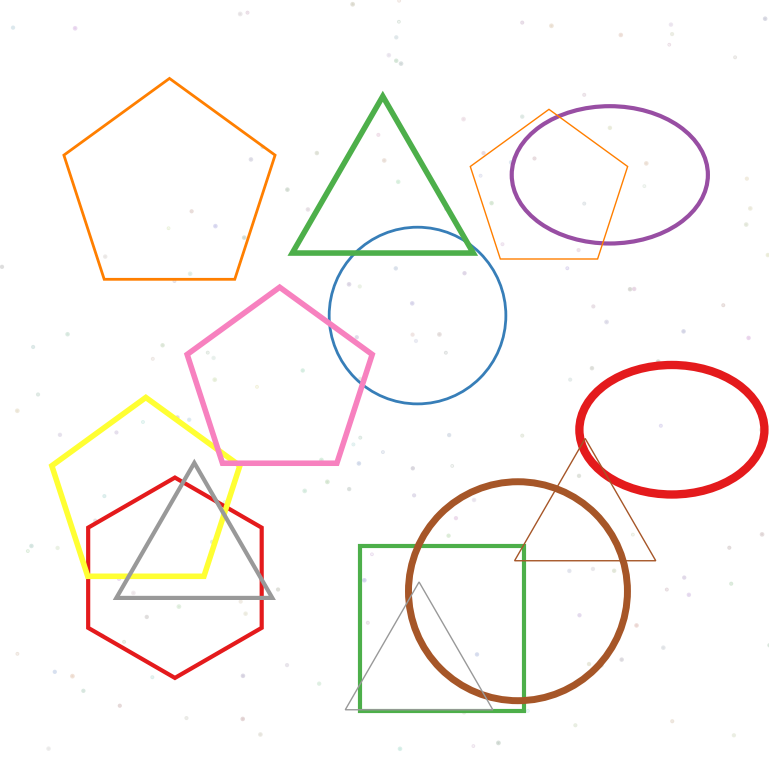[{"shape": "oval", "thickness": 3, "radius": 0.6, "center": [0.873, 0.442]}, {"shape": "hexagon", "thickness": 1.5, "radius": 0.65, "center": [0.227, 0.25]}, {"shape": "circle", "thickness": 1, "radius": 0.57, "center": [0.542, 0.59]}, {"shape": "square", "thickness": 1.5, "radius": 0.53, "center": [0.574, 0.183]}, {"shape": "triangle", "thickness": 2, "radius": 0.68, "center": [0.497, 0.739]}, {"shape": "oval", "thickness": 1.5, "radius": 0.64, "center": [0.792, 0.773]}, {"shape": "pentagon", "thickness": 1, "radius": 0.72, "center": [0.22, 0.754]}, {"shape": "pentagon", "thickness": 0.5, "radius": 0.54, "center": [0.713, 0.751]}, {"shape": "pentagon", "thickness": 2, "radius": 0.64, "center": [0.189, 0.355]}, {"shape": "circle", "thickness": 2.5, "radius": 0.71, "center": [0.673, 0.232]}, {"shape": "triangle", "thickness": 0.5, "radius": 0.53, "center": [0.76, 0.325]}, {"shape": "pentagon", "thickness": 2, "radius": 0.63, "center": [0.363, 0.501]}, {"shape": "triangle", "thickness": 1.5, "radius": 0.58, "center": [0.252, 0.282]}, {"shape": "triangle", "thickness": 0.5, "radius": 0.55, "center": [0.544, 0.134]}]